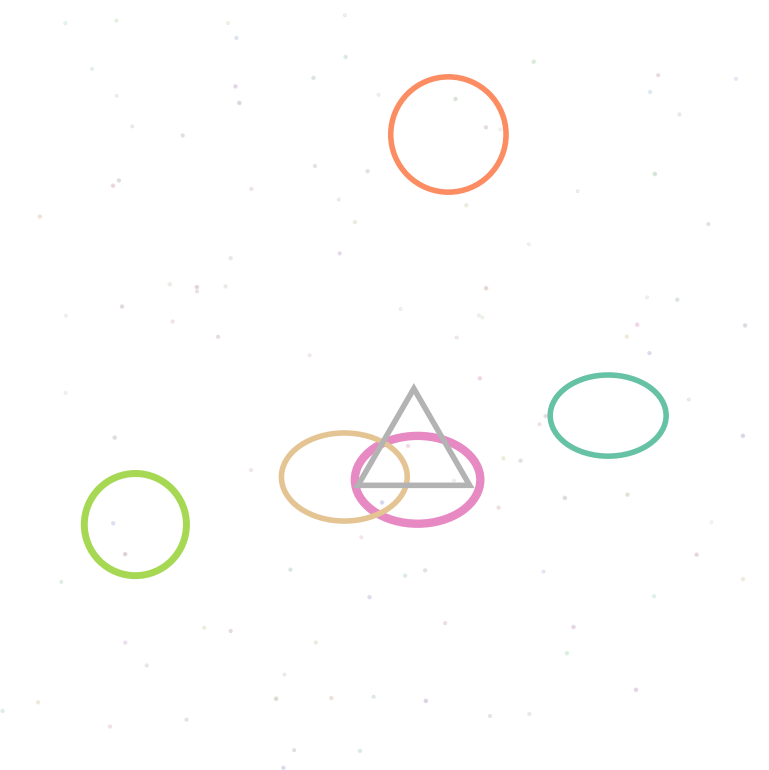[{"shape": "oval", "thickness": 2, "radius": 0.38, "center": [0.79, 0.46]}, {"shape": "circle", "thickness": 2, "radius": 0.37, "center": [0.582, 0.825]}, {"shape": "oval", "thickness": 3, "radius": 0.41, "center": [0.542, 0.377]}, {"shape": "circle", "thickness": 2.5, "radius": 0.33, "center": [0.176, 0.319]}, {"shape": "oval", "thickness": 2, "radius": 0.41, "center": [0.447, 0.381]}, {"shape": "triangle", "thickness": 2, "radius": 0.42, "center": [0.537, 0.412]}]